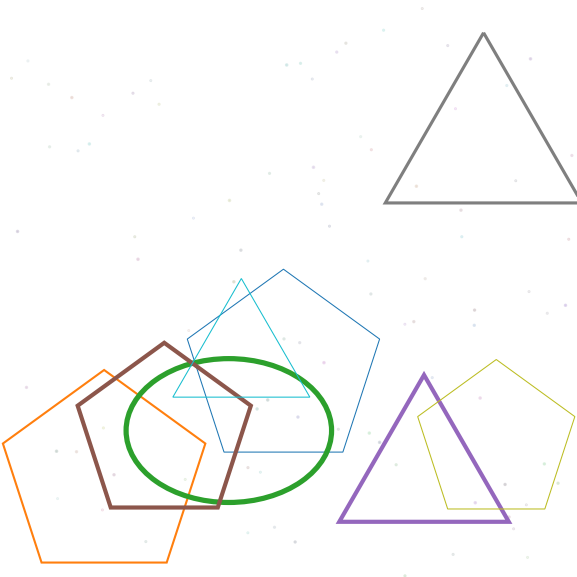[{"shape": "pentagon", "thickness": 0.5, "radius": 0.88, "center": [0.491, 0.358]}, {"shape": "pentagon", "thickness": 1, "radius": 0.92, "center": [0.18, 0.174]}, {"shape": "oval", "thickness": 2.5, "radius": 0.89, "center": [0.396, 0.254]}, {"shape": "triangle", "thickness": 2, "radius": 0.85, "center": [0.734, 0.18]}, {"shape": "pentagon", "thickness": 2, "radius": 0.79, "center": [0.284, 0.248]}, {"shape": "triangle", "thickness": 1.5, "radius": 0.98, "center": [0.837, 0.746]}, {"shape": "pentagon", "thickness": 0.5, "radius": 0.72, "center": [0.859, 0.234]}, {"shape": "triangle", "thickness": 0.5, "radius": 0.68, "center": [0.418, 0.38]}]